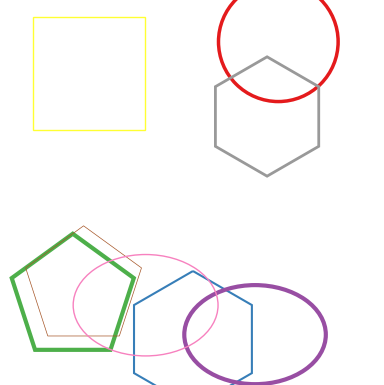[{"shape": "circle", "thickness": 2.5, "radius": 0.78, "center": [0.723, 0.892]}, {"shape": "hexagon", "thickness": 1.5, "radius": 0.88, "center": [0.501, 0.119]}, {"shape": "pentagon", "thickness": 3, "radius": 0.83, "center": [0.189, 0.226]}, {"shape": "oval", "thickness": 3, "radius": 0.92, "center": [0.662, 0.131]}, {"shape": "square", "thickness": 1, "radius": 0.73, "center": [0.232, 0.809]}, {"shape": "pentagon", "thickness": 0.5, "radius": 0.79, "center": [0.217, 0.255]}, {"shape": "oval", "thickness": 1, "radius": 0.94, "center": [0.378, 0.207]}, {"shape": "hexagon", "thickness": 2, "radius": 0.77, "center": [0.694, 0.697]}]